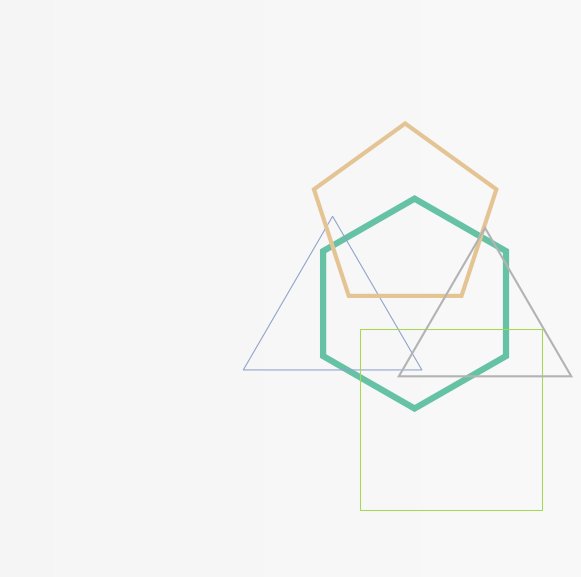[{"shape": "hexagon", "thickness": 3, "radius": 0.91, "center": [0.713, 0.473]}, {"shape": "triangle", "thickness": 0.5, "radius": 0.89, "center": [0.572, 0.447]}, {"shape": "square", "thickness": 0.5, "radius": 0.78, "center": [0.777, 0.273]}, {"shape": "pentagon", "thickness": 2, "radius": 0.83, "center": [0.697, 0.62]}, {"shape": "triangle", "thickness": 1, "radius": 0.86, "center": [0.835, 0.433]}]